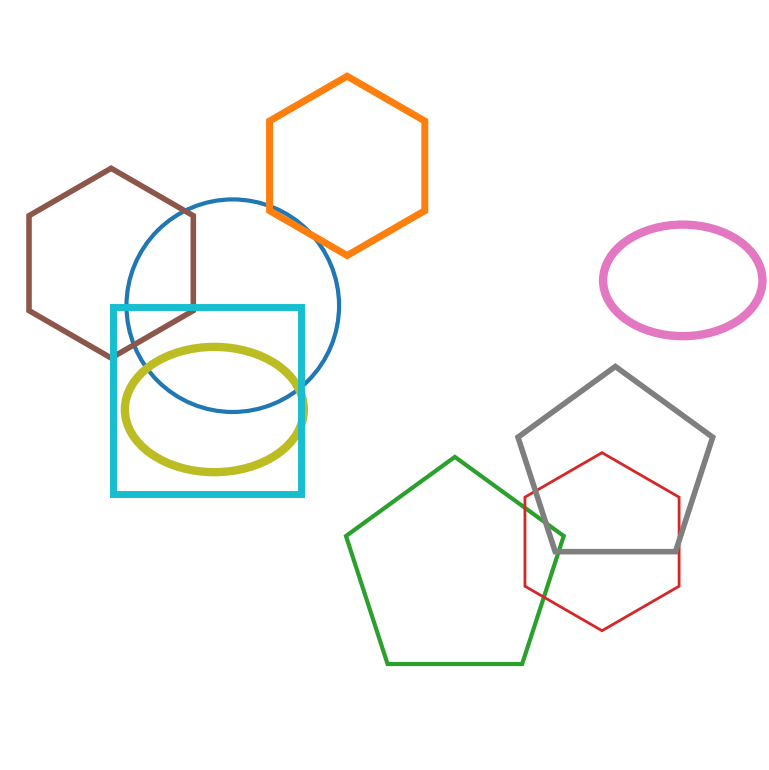[{"shape": "circle", "thickness": 1.5, "radius": 0.69, "center": [0.302, 0.603]}, {"shape": "hexagon", "thickness": 2.5, "radius": 0.58, "center": [0.451, 0.785]}, {"shape": "pentagon", "thickness": 1.5, "radius": 0.74, "center": [0.591, 0.258]}, {"shape": "hexagon", "thickness": 1, "radius": 0.58, "center": [0.782, 0.296]}, {"shape": "hexagon", "thickness": 2, "radius": 0.62, "center": [0.144, 0.658]}, {"shape": "oval", "thickness": 3, "radius": 0.52, "center": [0.887, 0.636]}, {"shape": "pentagon", "thickness": 2, "radius": 0.66, "center": [0.799, 0.391]}, {"shape": "oval", "thickness": 3, "radius": 0.58, "center": [0.278, 0.468]}, {"shape": "square", "thickness": 2.5, "radius": 0.61, "center": [0.269, 0.48]}]